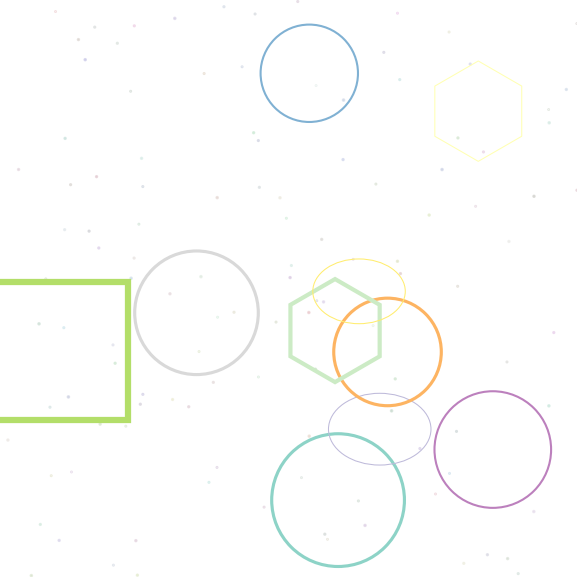[{"shape": "circle", "thickness": 1.5, "radius": 0.57, "center": [0.585, 0.133]}, {"shape": "hexagon", "thickness": 0.5, "radius": 0.43, "center": [0.828, 0.807]}, {"shape": "oval", "thickness": 0.5, "radius": 0.44, "center": [0.658, 0.256]}, {"shape": "circle", "thickness": 1, "radius": 0.42, "center": [0.536, 0.872]}, {"shape": "circle", "thickness": 1.5, "radius": 0.47, "center": [0.671, 0.39]}, {"shape": "square", "thickness": 3, "radius": 0.59, "center": [0.103, 0.392]}, {"shape": "circle", "thickness": 1.5, "radius": 0.54, "center": [0.34, 0.458]}, {"shape": "circle", "thickness": 1, "radius": 0.5, "center": [0.853, 0.221]}, {"shape": "hexagon", "thickness": 2, "radius": 0.45, "center": [0.58, 0.427]}, {"shape": "oval", "thickness": 0.5, "radius": 0.4, "center": [0.622, 0.495]}]